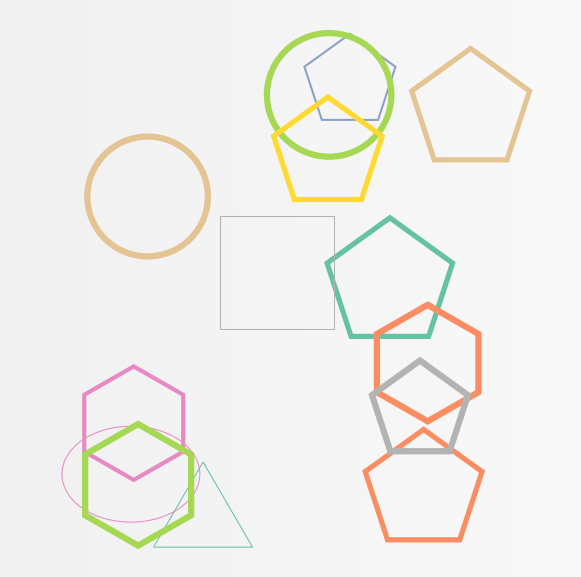[{"shape": "pentagon", "thickness": 2.5, "radius": 0.57, "center": [0.671, 0.508]}, {"shape": "triangle", "thickness": 0.5, "radius": 0.49, "center": [0.349, 0.101]}, {"shape": "hexagon", "thickness": 3, "radius": 0.5, "center": [0.736, 0.37]}, {"shape": "pentagon", "thickness": 2.5, "radius": 0.53, "center": [0.729, 0.15]}, {"shape": "pentagon", "thickness": 1, "radius": 0.41, "center": [0.602, 0.858]}, {"shape": "oval", "thickness": 0.5, "radius": 0.59, "center": [0.225, 0.178]}, {"shape": "hexagon", "thickness": 2, "radius": 0.49, "center": [0.23, 0.266]}, {"shape": "circle", "thickness": 3, "radius": 0.54, "center": [0.566, 0.835]}, {"shape": "hexagon", "thickness": 3, "radius": 0.53, "center": [0.238, 0.16]}, {"shape": "pentagon", "thickness": 2.5, "radius": 0.49, "center": [0.564, 0.733]}, {"shape": "pentagon", "thickness": 2.5, "radius": 0.53, "center": [0.81, 0.809]}, {"shape": "circle", "thickness": 3, "radius": 0.52, "center": [0.254, 0.659]}, {"shape": "pentagon", "thickness": 3, "radius": 0.43, "center": [0.723, 0.288]}, {"shape": "square", "thickness": 0.5, "radius": 0.49, "center": [0.476, 0.527]}]